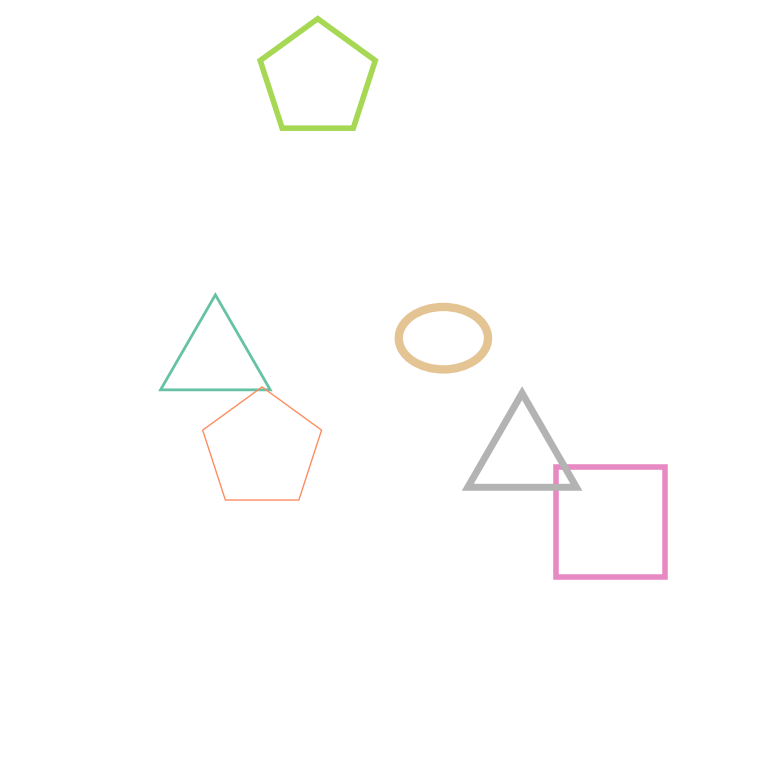[{"shape": "triangle", "thickness": 1, "radius": 0.41, "center": [0.28, 0.535]}, {"shape": "pentagon", "thickness": 0.5, "radius": 0.41, "center": [0.34, 0.416]}, {"shape": "square", "thickness": 2, "radius": 0.35, "center": [0.793, 0.322]}, {"shape": "pentagon", "thickness": 2, "radius": 0.39, "center": [0.413, 0.897]}, {"shape": "oval", "thickness": 3, "radius": 0.29, "center": [0.576, 0.561]}, {"shape": "triangle", "thickness": 2.5, "radius": 0.41, "center": [0.678, 0.408]}]